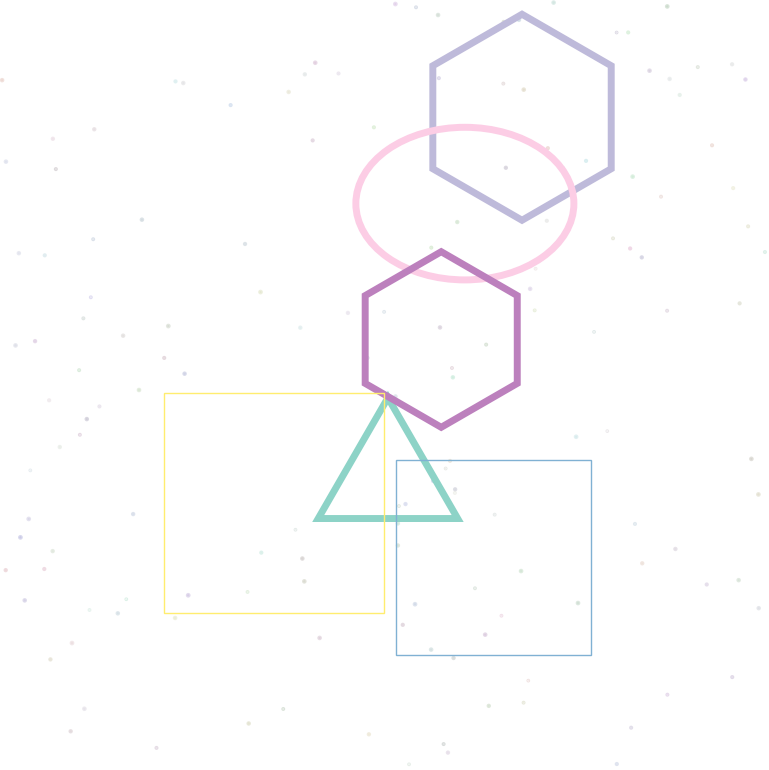[{"shape": "triangle", "thickness": 2.5, "radius": 0.52, "center": [0.504, 0.379]}, {"shape": "hexagon", "thickness": 2.5, "radius": 0.67, "center": [0.678, 0.848]}, {"shape": "square", "thickness": 0.5, "radius": 0.63, "center": [0.641, 0.276]}, {"shape": "oval", "thickness": 2.5, "radius": 0.71, "center": [0.604, 0.736]}, {"shape": "hexagon", "thickness": 2.5, "radius": 0.57, "center": [0.573, 0.559]}, {"shape": "square", "thickness": 0.5, "radius": 0.71, "center": [0.356, 0.346]}]